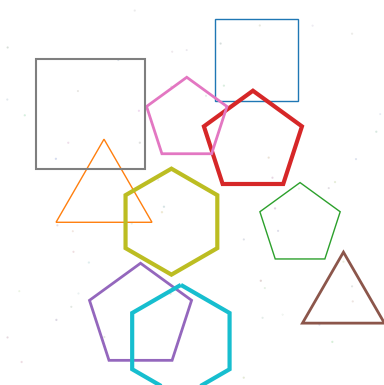[{"shape": "square", "thickness": 1, "radius": 0.54, "center": [0.667, 0.844]}, {"shape": "triangle", "thickness": 1, "radius": 0.72, "center": [0.27, 0.495]}, {"shape": "pentagon", "thickness": 1, "radius": 0.55, "center": [0.779, 0.416]}, {"shape": "pentagon", "thickness": 3, "radius": 0.67, "center": [0.657, 0.63]}, {"shape": "pentagon", "thickness": 2, "radius": 0.7, "center": [0.365, 0.177]}, {"shape": "triangle", "thickness": 2, "radius": 0.61, "center": [0.892, 0.222]}, {"shape": "pentagon", "thickness": 2, "radius": 0.55, "center": [0.485, 0.689]}, {"shape": "square", "thickness": 1.5, "radius": 0.71, "center": [0.234, 0.704]}, {"shape": "hexagon", "thickness": 3, "radius": 0.69, "center": [0.445, 0.424]}, {"shape": "hexagon", "thickness": 3, "radius": 0.73, "center": [0.47, 0.114]}]